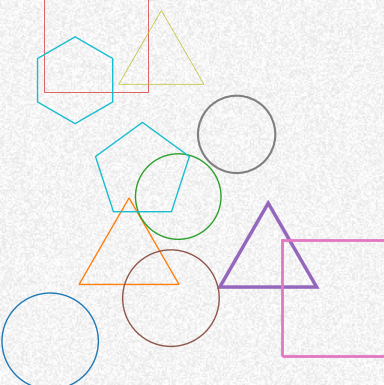[{"shape": "circle", "thickness": 1, "radius": 0.63, "center": [0.13, 0.114]}, {"shape": "triangle", "thickness": 1, "radius": 0.75, "center": [0.335, 0.336]}, {"shape": "circle", "thickness": 1, "radius": 0.56, "center": [0.463, 0.489]}, {"shape": "square", "thickness": 0.5, "radius": 0.67, "center": [0.25, 0.895]}, {"shape": "triangle", "thickness": 2.5, "radius": 0.73, "center": [0.697, 0.327]}, {"shape": "circle", "thickness": 1, "radius": 0.63, "center": [0.444, 0.226]}, {"shape": "square", "thickness": 2, "radius": 0.75, "center": [0.881, 0.226]}, {"shape": "circle", "thickness": 1.5, "radius": 0.5, "center": [0.615, 0.651]}, {"shape": "triangle", "thickness": 0.5, "radius": 0.64, "center": [0.419, 0.845]}, {"shape": "pentagon", "thickness": 1, "radius": 0.64, "center": [0.37, 0.554]}, {"shape": "hexagon", "thickness": 1, "radius": 0.56, "center": [0.195, 0.792]}]